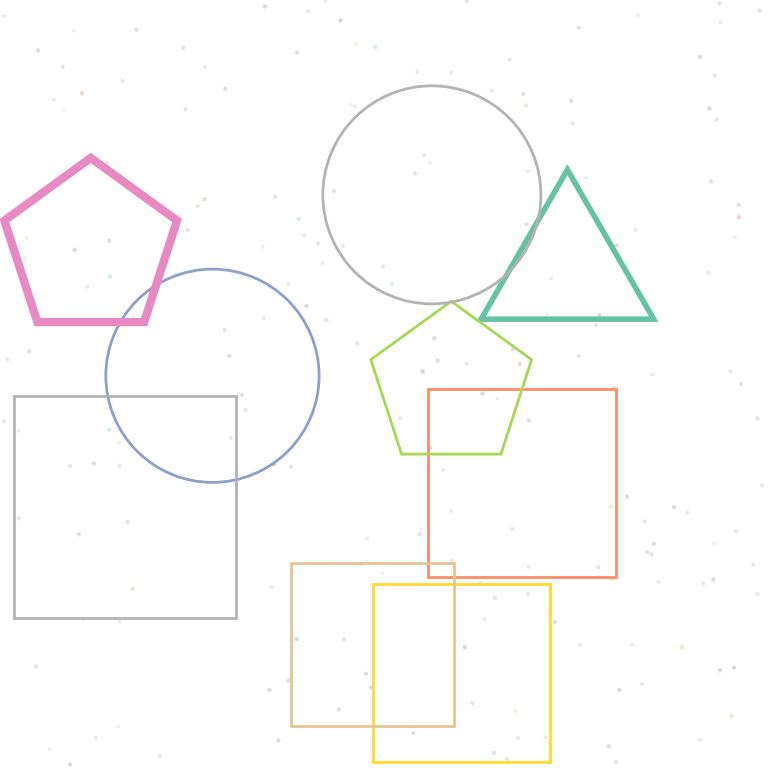[{"shape": "triangle", "thickness": 2, "radius": 0.65, "center": [0.737, 0.65]}, {"shape": "square", "thickness": 1, "radius": 0.61, "center": [0.678, 0.372]}, {"shape": "circle", "thickness": 1, "radius": 0.69, "center": [0.276, 0.512]}, {"shape": "pentagon", "thickness": 3, "radius": 0.59, "center": [0.118, 0.677]}, {"shape": "pentagon", "thickness": 1, "radius": 0.55, "center": [0.586, 0.499]}, {"shape": "square", "thickness": 1, "radius": 0.58, "center": [0.599, 0.126]}, {"shape": "square", "thickness": 1, "radius": 0.53, "center": [0.484, 0.163]}, {"shape": "square", "thickness": 1, "radius": 0.72, "center": [0.163, 0.342]}, {"shape": "circle", "thickness": 1, "radius": 0.71, "center": [0.561, 0.747]}]